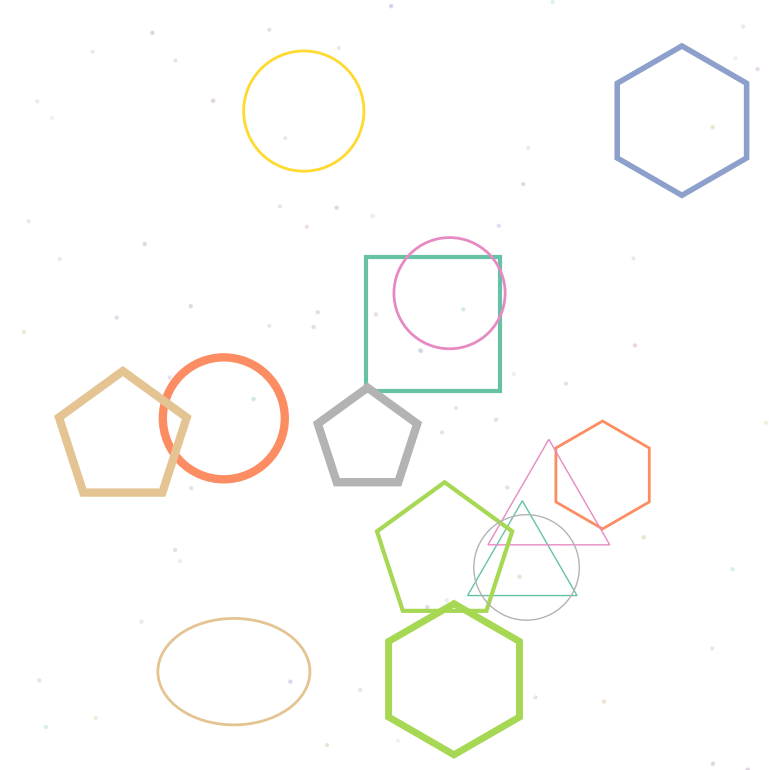[{"shape": "triangle", "thickness": 0.5, "radius": 0.41, "center": [0.678, 0.268]}, {"shape": "square", "thickness": 1.5, "radius": 0.44, "center": [0.562, 0.579]}, {"shape": "circle", "thickness": 3, "radius": 0.4, "center": [0.291, 0.457]}, {"shape": "hexagon", "thickness": 1, "radius": 0.35, "center": [0.783, 0.383]}, {"shape": "hexagon", "thickness": 2, "radius": 0.49, "center": [0.886, 0.843]}, {"shape": "triangle", "thickness": 0.5, "radius": 0.46, "center": [0.713, 0.338]}, {"shape": "circle", "thickness": 1, "radius": 0.36, "center": [0.584, 0.619]}, {"shape": "hexagon", "thickness": 2.5, "radius": 0.49, "center": [0.59, 0.118]}, {"shape": "pentagon", "thickness": 1.5, "radius": 0.46, "center": [0.577, 0.281]}, {"shape": "circle", "thickness": 1, "radius": 0.39, "center": [0.395, 0.856]}, {"shape": "oval", "thickness": 1, "radius": 0.49, "center": [0.304, 0.128]}, {"shape": "pentagon", "thickness": 3, "radius": 0.44, "center": [0.16, 0.431]}, {"shape": "pentagon", "thickness": 3, "radius": 0.34, "center": [0.477, 0.429]}, {"shape": "circle", "thickness": 0.5, "radius": 0.34, "center": [0.684, 0.263]}]